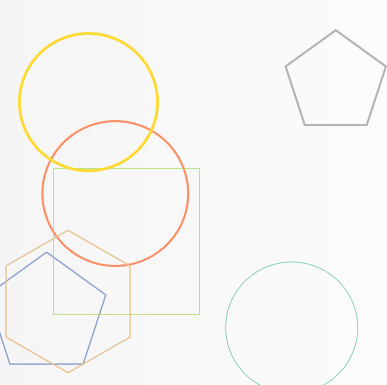[{"shape": "circle", "thickness": 0.5, "radius": 0.85, "center": [0.753, 0.149]}, {"shape": "circle", "thickness": 1.5, "radius": 0.94, "center": [0.298, 0.497]}, {"shape": "pentagon", "thickness": 1, "radius": 0.8, "center": [0.12, 0.184]}, {"shape": "square", "thickness": 0.5, "radius": 0.95, "center": [0.326, 0.374]}, {"shape": "circle", "thickness": 2, "radius": 0.89, "center": [0.228, 0.735]}, {"shape": "hexagon", "thickness": 1, "radius": 0.92, "center": [0.176, 0.217]}, {"shape": "pentagon", "thickness": 1.5, "radius": 0.68, "center": [0.866, 0.785]}]